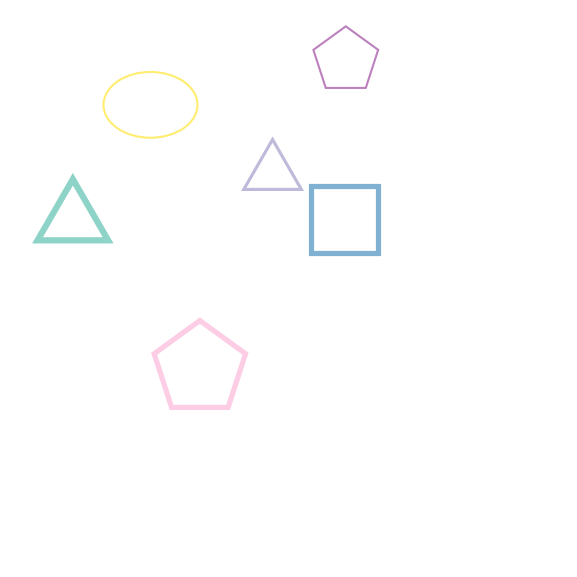[{"shape": "triangle", "thickness": 3, "radius": 0.35, "center": [0.126, 0.618]}, {"shape": "triangle", "thickness": 1.5, "radius": 0.29, "center": [0.472, 0.7]}, {"shape": "square", "thickness": 2.5, "radius": 0.29, "center": [0.596, 0.62]}, {"shape": "pentagon", "thickness": 2.5, "radius": 0.42, "center": [0.346, 0.361]}, {"shape": "pentagon", "thickness": 1, "radius": 0.29, "center": [0.599, 0.895]}, {"shape": "oval", "thickness": 1, "radius": 0.41, "center": [0.261, 0.818]}]